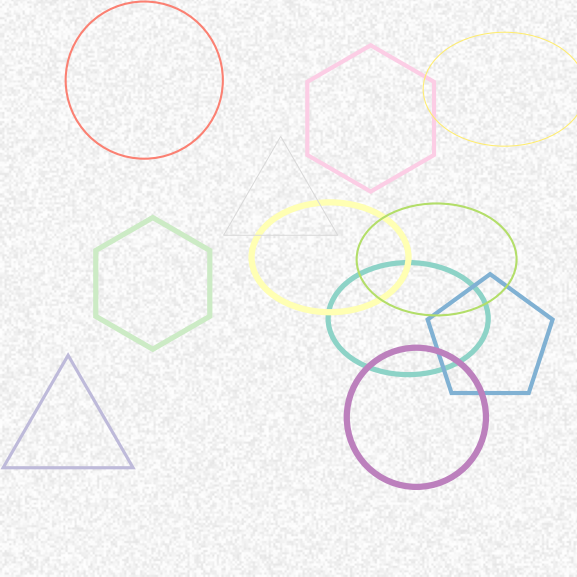[{"shape": "oval", "thickness": 2.5, "radius": 0.69, "center": [0.707, 0.447]}, {"shape": "oval", "thickness": 3, "radius": 0.68, "center": [0.572, 0.554]}, {"shape": "triangle", "thickness": 1.5, "radius": 0.65, "center": [0.118, 0.254]}, {"shape": "circle", "thickness": 1, "radius": 0.68, "center": [0.25, 0.86]}, {"shape": "pentagon", "thickness": 2, "radius": 0.57, "center": [0.849, 0.411]}, {"shape": "oval", "thickness": 1, "radius": 0.69, "center": [0.756, 0.55]}, {"shape": "hexagon", "thickness": 2, "radius": 0.63, "center": [0.642, 0.794]}, {"shape": "triangle", "thickness": 0.5, "radius": 0.57, "center": [0.486, 0.649]}, {"shape": "circle", "thickness": 3, "radius": 0.6, "center": [0.721, 0.277]}, {"shape": "hexagon", "thickness": 2.5, "radius": 0.57, "center": [0.265, 0.508]}, {"shape": "oval", "thickness": 0.5, "radius": 0.7, "center": [0.874, 0.845]}]